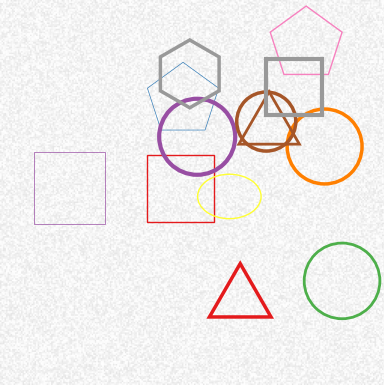[{"shape": "triangle", "thickness": 2.5, "radius": 0.46, "center": [0.624, 0.223]}, {"shape": "square", "thickness": 1, "radius": 0.43, "center": [0.468, 0.51]}, {"shape": "pentagon", "thickness": 0.5, "radius": 0.49, "center": [0.475, 0.741]}, {"shape": "circle", "thickness": 2, "radius": 0.49, "center": [0.888, 0.27]}, {"shape": "circle", "thickness": 3, "radius": 0.49, "center": [0.512, 0.645]}, {"shape": "square", "thickness": 0.5, "radius": 0.47, "center": [0.18, 0.511]}, {"shape": "circle", "thickness": 2.5, "radius": 0.49, "center": [0.843, 0.62]}, {"shape": "oval", "thickness": 1, "radius": 0.41, "center": [0.596, 0.49]}, {"shape": "circle", "thickness": 2.5, "radius": 0.38, "center": [0.692, 0.684]}, {"shape": "triangle", "thickness": 2, "radius": 0.45, "center": [0.699, 0.671]}, {"shape": "pentagon", "thickness": 1, "radius": 0.49, "center": [0.795, 0.886]}, {"shape": "square", "thickness": 3, "radius": 0.36, "center": [0.765, 0.773]}, {"shape": "hexagon", "thickness": 2.5, "radius": 0.44, "center": [0.493, 0.808]}]